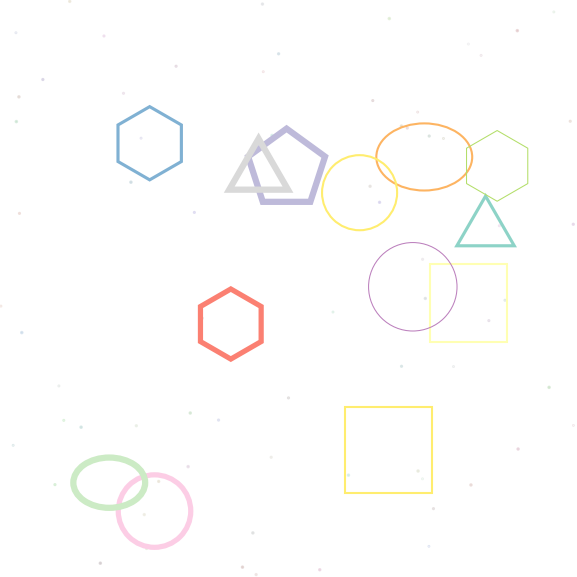[{"shape": "triangle", "thickness": 1.5, "radius": 0.29, "center": [0.841, 0.602]}, {"shape": "square", "thickness": 1, "radius": 0.34, "center": [0.811, 0.475]}, {"shape": "pentagon", "thickness": 3, "radius": 0.35, "center": [0.496, 0.706]}, {"shape": "hexagon", "thickness": 2.5, "radius": 0.3, "center": [0.4, 0.438]}, {"shape": "hexagon", "thickness": 1.5, "radius": 0.32, "center": [0.259, 0.751]}, {"shape": "oval", "thickness": 1, "radius": 0.42, "center": [0.735, 0.727]}, {"shape": "hexagon", "thickness": 0.5, "radius": 0.31, "center": [0.861, 0.712]}, {"shape": "circle", "thickness": 2.5, "radius": 0.31, "center": [0.268, 0.114]}, {"shape": "triangle", "thickness": 3, "radius": 0.29, "center": [0.448, 0.7]}, {"shape": "circle", "thickness": 0.5, "radius": 0.38, "center": [0.715, 0.503]}, {"shape": "oval", "thickness": 3, "radius": 0.31, "center": [0.189, 0.163]}, {"shape": "square", "thickness": 1, "radius": 0.37, "center": [0.673, 0.22]}, {"shape": "circle", "thickness": 1, "radius": 0.33, "center": [0.623, 0.665]}]